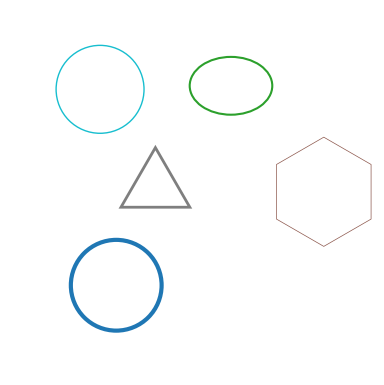[{"shape": "circle", "thickness": 3, "radius": 0.59, "center": [0.302, 0.259]}, {"shape": "oval", "thickness": 1.5, "radius": 0.54, "center": [0.6, 0.777]}, {"shape": "hexagon", "thickness": 0.5, "radius": 0.71, "center": [0.841, 0.502]}, {"shape": "triangle", "thickness": 2, "radius": 0.52, "center": [0.404, 0.513]}, {"shape": "circle", "thickness": 1, "radius": 0.57, "center": [0.26, 0.768]}]